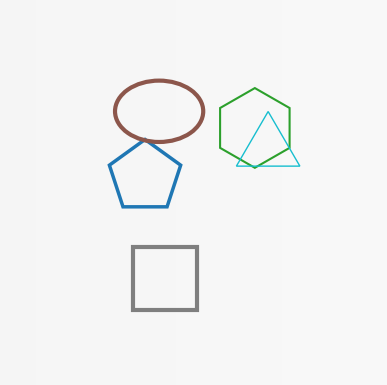[{"shape": "pentagon", "thickness": 2.5, "radius": 0.48, "center": [0.374, 0.541]}, {"shape": "hexagon", "thickness": 1.5, "radius": 0.52, "center": [0.658, 0.668]}, {"shape": "oval", "thickness": 3, "radius": 0.57, "center": [0.411, 0.711]}, {"shape": "square", "thickness": 3, "radius": 0.41, "center": [0.426, 0.277]}, {"shape": "triangle", "thickness": 1, "radius": 0.47, "center": [0.692, 0.616]}]